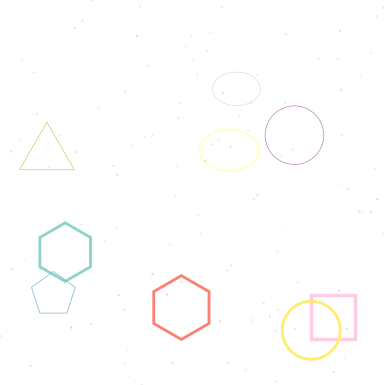[{"shape": "hexagon", "thickness": 2, "radius": 0.38, "center": [0.169, 0.345]}, {"shape": "oval", "thickness": 1, "radius": 0.38, "center": [0.595, 0.609]}, {"shape": "hexagon", "thickness": 2, "radius": 0.41, "center": [0.471, 0.201]}, {"shape": "pentagon", "thickness": 0.5, "radius": 0.3, "center": [0.139, 0.235]}, {"shape": "triangle", "thickness": 0.5, "radius": 0.41, "center": [0.122, 0.6]}, {"shape": "square", "thickness": 2.5, "radius": 0.29, "center": [0.865, 0.176]}, {"shape": "circle", "thickness": 0.5, "radius": 0.38, "center": [0.765, 0.649]}, {"shape": "oval", "thickness": 0.5, "radius": 0.31, "center": [0.614, 0.769]}, {"shape": "circle", "thickness": 2, "radius": 0.38, "center": [0.808, 0.142]}]